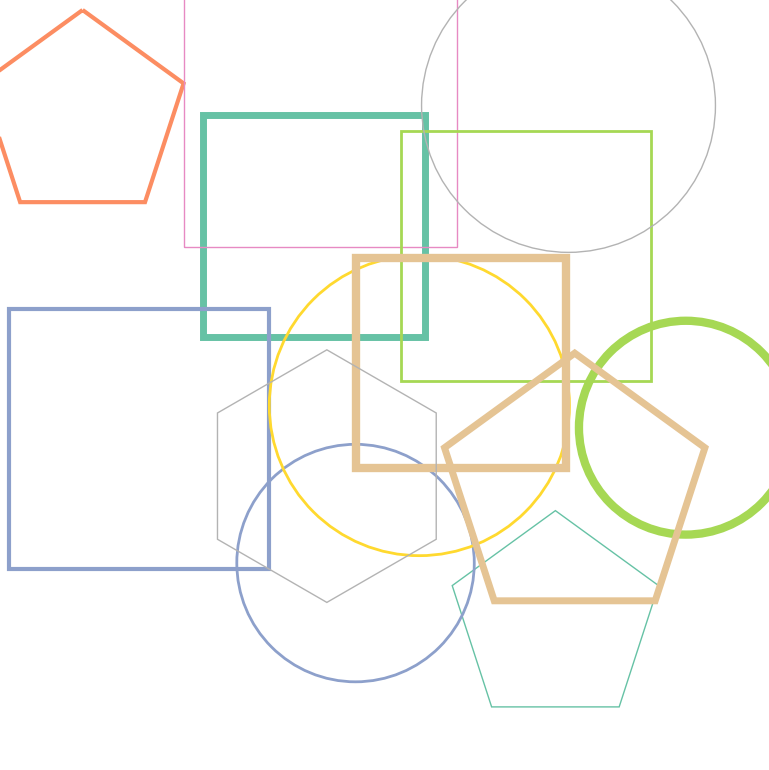[{"shape": "pentagon", "thickness": 0.5, "radius": 0.7, "center": [0.721, 0.196]}, {"shape": "square", "thickness": 2.5, "radius": 0.72, "center": [0.408, 0.706]}, {"shape": "pentagon", "thickness": 1.5, "radius": 0.69, "center": [0.107, 0.849]}, {"shape": "circle", "thickness": 1, "radius": 0.77, "center": [0.462, 0.269]}, {"shape": "square", "thickness": 1.5, "radius": 0.84, "center": [0.181, 0.43]}, {"shape": "square", "thickness": 0.5, "radius": 0.89, "center": [0.417, 0.857]}, {"shape": "circle", "thickness": 3, "radius": 0.69, "center": [0.891, 0.445]}, {"shape": "square", "thickness": 1, "radius": 0.81, "center": [0.683, 0.668]}, {"shape": "circle", "thickness": 1, "radius": 0.97, "center": [0.545, 0.473]}, {"shape": "pentagon", "thickness": 2.5, "radius": 0.89, "center": [0.746, 0.364]}, {"shape": "square", "thickness": 3, "radius": 0.68, "center": [0.599, 0.529]}, {"shape": "hexagon", "thickness": 0.5, "radius": 0.82, "center": [0.424, 0.382]}, {"shape": "circle", "thickness": 0.5, "radius": 0.95, "center": [0.738, 0.863]}]